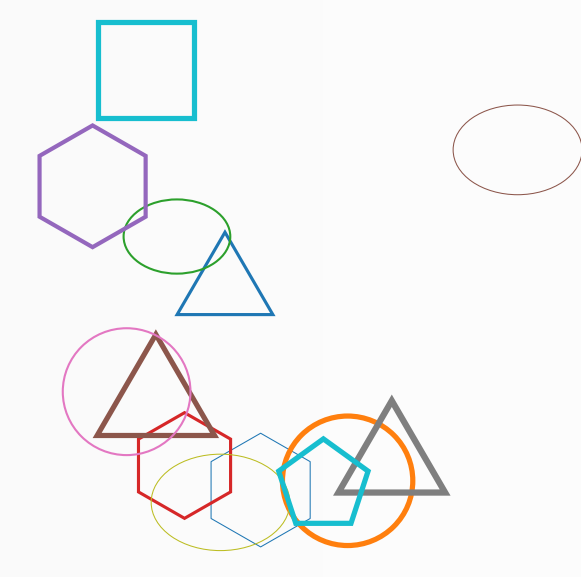[{"shape": "triangle", "thickness": 1.5, "radius": 0.48, "center": [0.387, 0.502]}, {"shape": "hexagon", "thickness": 0.5, "radius": 0.49, "center": [0.448, 0.151]}, {"shape": "circle", "thickness": 2.5, "radius": 0.56, "center": [0.598, 0.167]}, {"shape": "oval", "thickness": 1, "radius": 0.46, "center": [0.304, 0.59]}, {"shape": "hexagon", "thickness": 1.5, "radius": 0.46, "center": [0.317, 0.193]}, {"shape": "hexagon", "thickness": 2, "radius": 0.53, "center": [0.159, 0.677]}, {"shape": "triangle", "thickness": 2.5, "radius": 0.58, "center": [0.268, 0.303]}, {"shape": "oval", "thickness": 0.5, "radius": 0.55, "center": [0.89, 0.74]}, {"shape": "circle", "thickness": 1, "radius": 0.55, "center": [0.218, 0.321]}, {"shape": "triangle", "thickness": 3, "radius": 0.53, "center": [0.674, 0.199]}, {"shape": "oval", "thickness": 0.5, "radius": 0.6, "center": [0.379, 0.129]}, {"shape": "pentagon", "thickness": 2.5, "radius": 0.4, "center": [0.556, 0.158]}, {"shape": "square", "thickness": 2.5, "radius": 0.42, "center": [0.251, 0.878]}]